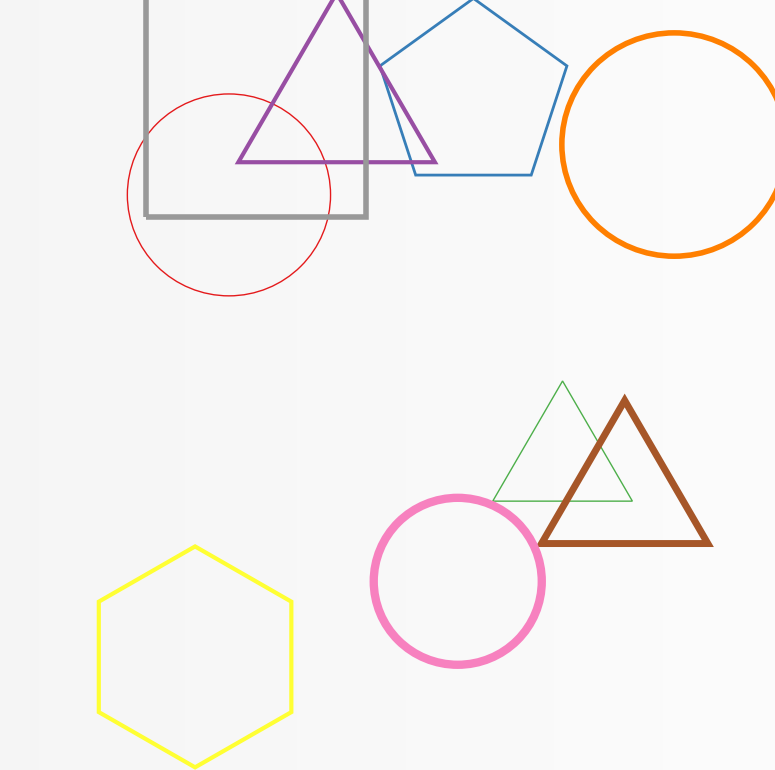[{"shape": "circle", "thickness": 0.5, "radius": 0.66, "center": [0.295, 0.747]}, {"shape": "pentagon", "thickness": 1, "radius": 0.63, "center": [0.611, 0.875]}, {"shape": "triangle", "thickness": 0.5, "radius": 0.52, "center": [0.726, 0.401]}, {"shape": "triangle", "thickness": 1.5, "radius": 0.73, "center": [0.434, 0.863]}, {"shape": "circle", "thickness": 2, "radius": 0.73, "center": [0.87, 0.812]}, {"shape": "hexagon", "thickness": 1.5, "radius": 0.72, "center": [0.252, 0.147]}, {"shape": "triangle", "thickness": 2.5, "radius": 0.62, "center": [0.806, 0.356]}, {"shape": "circle", "thickness": 3, "radius": 0.54, "center": [0.591, 0.245]}, {"shape": "square", "thickness": 2, "radius": 0.71, "center": [0.331, 0.86]}]